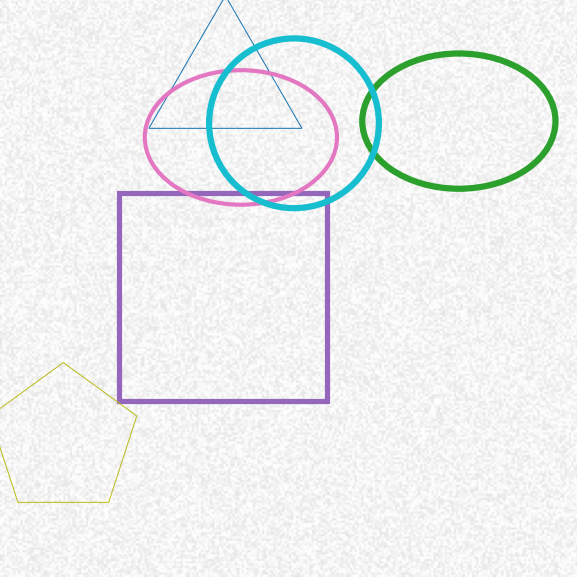[{"shape": "triangle", "thickness": 0.5, "radius": 0.77, "center": [0.39, 0.853]}, {"shape": "oval", "thickness": 3, "radius": 0.84, "center": [0.795, 0.789]}, {"shape": "square", "thickness": 2.5, "radius": 0.9, "center": [0.386, 0.485]}, {"shape": "oval", "thickness": 2, "radius": 0.83, "center": [0.417, 0.761]}, {"shape": "pentagon", "thickness": 0.5, "radius": 0.67, "center": [0.11, 0.238]}, {"shape": "circle", "thickness": 3, "radius": 0.73, "center": [0.509, 0.786]}]